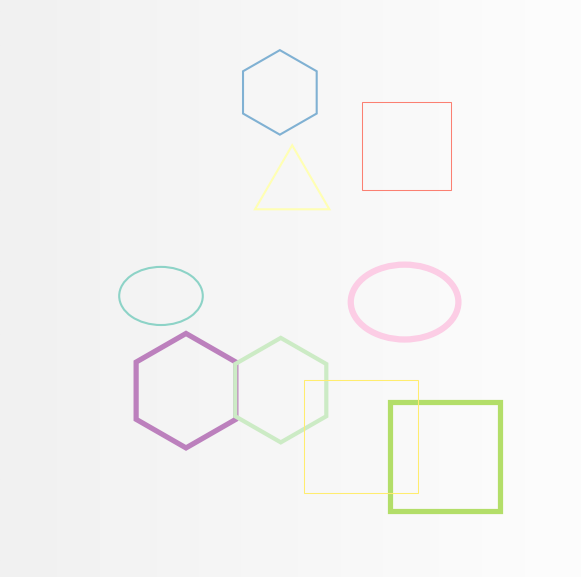[{"shape": "oval", "thickness": 1, "radius": 0.36, "center": [0.277, 0.487]}, {"shape": "triangle", "thickness": 1, "radius": 0.37, "center": [0.503, 0.674]}, {"shape": "square", "thickness": 0.5, "radius": 0.38, "center": [0.699, 0.747]}, {"shape": "hexagon", "thickness": 1, "radius": 0.37, "center": [0.481, 0.839]}, {"shape": "square", "thickness": 2.5, "radius": 0.47, "center": [0.766, 0.208]}, {"shape": "oval", "thickness": 3, "radius": 0.46, "center": [0.696, 0.476]}, {"shape": "hexagon", "thickness": 2.5, "radius": 0.5, "center": [0.32, 0.323]}, {"shape": "hexagon", "thickness": 2, "radius": 0.45, "center": [0.483, 0.324]}, {"shape": "square", "thickness": 0.5, "radius": 0.49, "center": [0.621, 0.243]}]